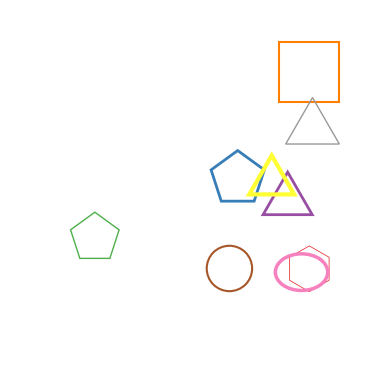[{"shape": "hexagon", "thickness": 0.5, "radius": 0.3, "center": [0.803, 0.302]}, {"shape": "pentagon", "thickness": 2, "radius": 0.36, "center": [0.617, 0.536]}, {"shape": "pentagon", "thickness": 1, "radius": 0.33, "center": [0.246, 0.383]}, {"shape": "triangle", "thickness": 2, "radius": 0.37, "center": [0.747, 0.479]}, {"shape": "square", "thickness": 1.5, "radius": 0.39, "center": [0.803, 0.814]}, {"shape": "triangle", "thickness": 3, "radius": 0.34, "center": [0.706, 0.529]}, {"shape": "circle", "thickness": 1.5, "radius": 0.29, "center": [0.596, 0.303]}, {"shape": "oval", "thickness": 2.5, "radius": 0.34, "center": [0.783, 0.293]}, {"shape": "triangle", "thickness": 1, "radius": 0.4, "center": [0.812, 0.666]}]